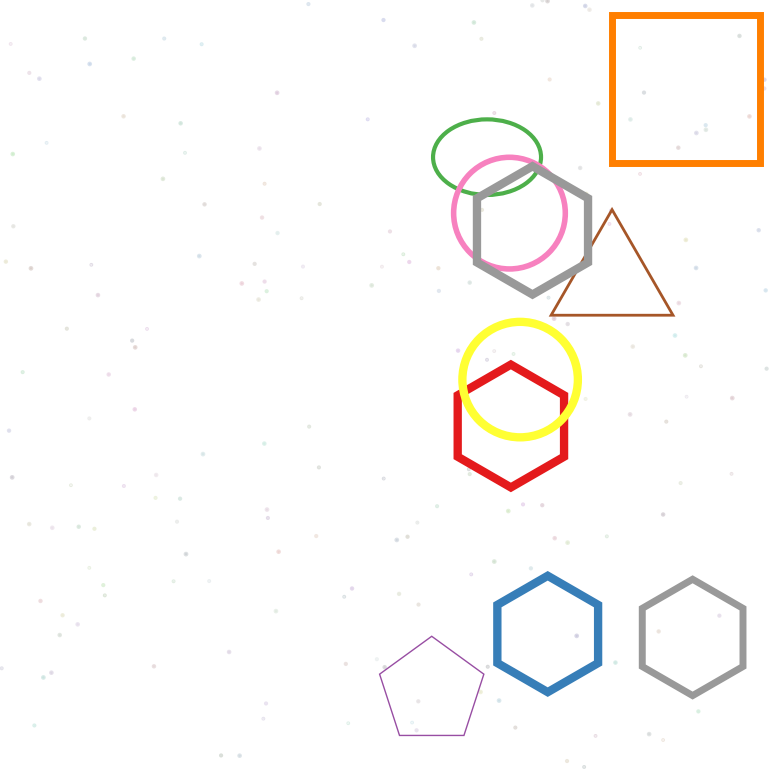[{"shape": "hexagon", "thickness": 3, "radius": 0.4, "center": [0.663, 0.447]}, {"shape": "hexagon", "thickness": 3, "radius": 0.38, "center": [0.711, 0.177]}, {"shape": "oval", "thickness": 1.5, "radius": 0.35, "center": [0.633, 0.796]}, {"shape": "pentagon", "thickness": 0.5, "radius": 0.36, "center": [0.561, 0.102]}, {"shape": "square", "thickness": 2.5, "radius": 0.48, "center": [0.891, 0.884]}, {"shape": "circle", "thickness": 3, "radius": 0.37, "center": [0.675, 0.507]}, {"shape": "triangle", "thickness": 1, "radius": 0.46, "center": [0.795, 0.636]}, {"shape": "circle", "thickness": 2, "radius": 0.36, "center": [0.662, 0.723]}, {"shape": "hexagon", "thickness": 3, "radius": 0.42, "center": [0.692, 0.701]}, {"shape": "hexagon", "thickness": 2.5, "radius": 0.38, "center": [0.9, 0.172]}]